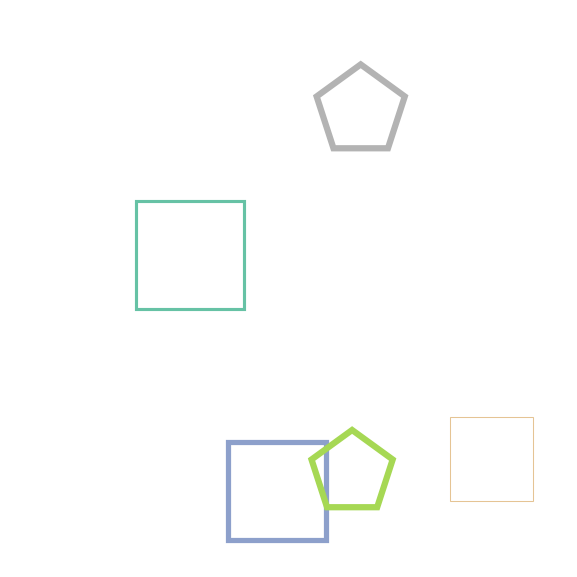[{"shape": "square", "thickness": 1.5, "radius": 0.47, "center": [0.329, 0.557]}, {"shape": "square", "thickness": 2.5, "radius": 0.42, "center": [0.479, 0.149]}, {"shape": "pentagon", "thickness": 3, "radius": 0.37, "center": [0.61, 0.181]}, {"shape": "square", "thickness": 0.5, "radius": 0.36, "center": [0.851, 0.205]}, {"shape": "pentagon", "thickness": 3, "radius": 0.4, "center": [0.625, 0.807]}]